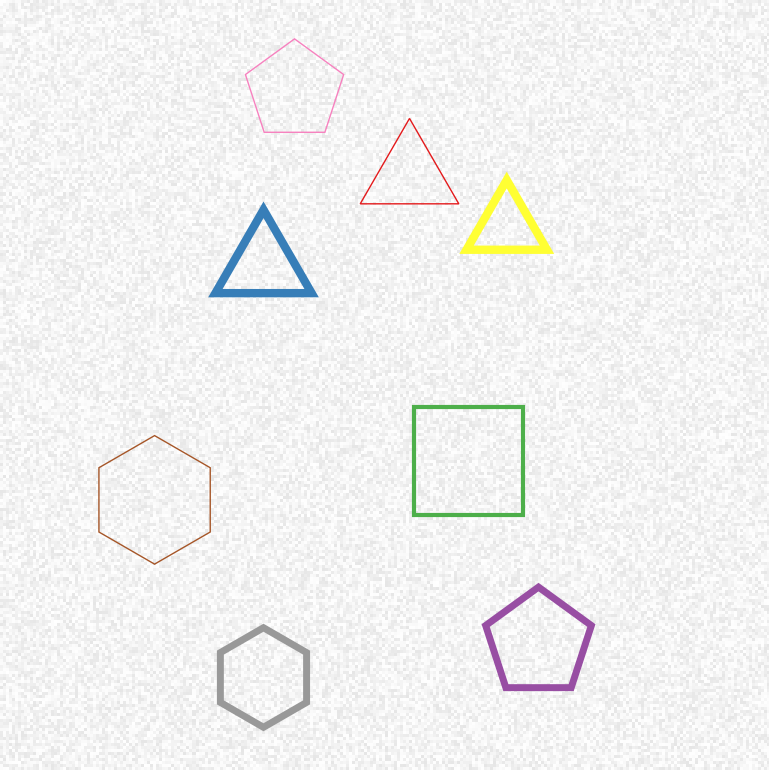[{"shape": "triangle", "thickness": 0.5, "radius": 0.37, "center": [0.532, 0.772]}, {"shape": "triangle", "thickness": 3, "radius": 0.36, "center": [0.342, 0.655]}, {"shape": "square", "thickness": 1.5, "radius": 0.35, "center": [0.609, 0.401]}, {"shape": "pentagon", "thickness": 2.5, "radius": 0.36, "center": [0.699, 0.165]}, {"shape": "triangle", "thickness": 3, "radius": 0.3, "center": [0.658, 0.706]}, {"shape": "hexagon", "thickness": 0.5, "radius": 0.42, "center": [0.201, 0.351]}, {"shape": "pentagon", "thickness": 0.5, "radius": 0.34, "center": [0.383, 0.882]}, {"shape": "hexagon", "thickness": 2.5, "radius": 0.32, "center": [0.342, 0.12]}]